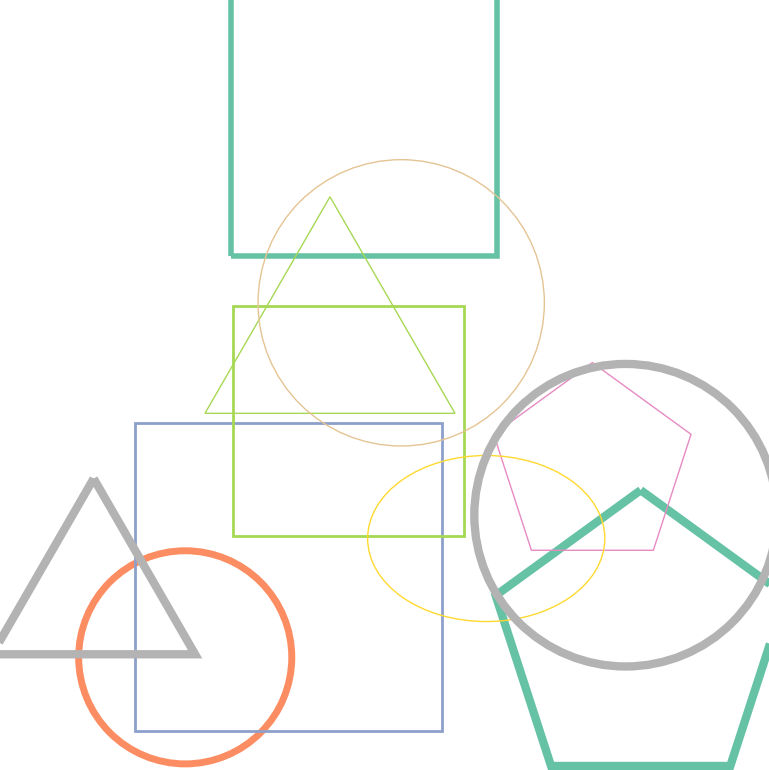[{"shape": "pentagon", "thickness": 3, "radius": 0.99, "center": [0.832, 0.165]}, {"shape": "square", "thickness": 2, "radius": 0.86, "center": [0.472, 0.84]}, {"shape": "circle", "thickness": 2.5, "radius": 0.69, "center": [0.241, 0.146]}, {"shape": "square", "thickness": 1, "radius": 1.0, "center": [0.375, 0.251]}, {"shape": "pentagon", "thickness": 0.5, "radius": 0.67, "center": [0.769, 0.394]}, {"shape": "triangle", "thickness": 0.5, "radius": 0.94, "center": [0.429, 0.557]}, {"shape": "square", "thickness": 1, "radius": 0.75, "center": [0.453, 0.454]}, {"shape": "oval", "thickness": 0.5, "radius": 0.77, "center": [0.631, 0.301]}, {"shape": "circle", "thickness": 0.5, "radius": 0.93, "center": [0.521, 0.607]}, {"shape": "triangle", "thickness": 3, "radius": 0.76, "center": [0.122, 0.226]}, {"shape": "circle", "thickness": 3, "radius": 0.98, "center": [0.812, 0.331]}]